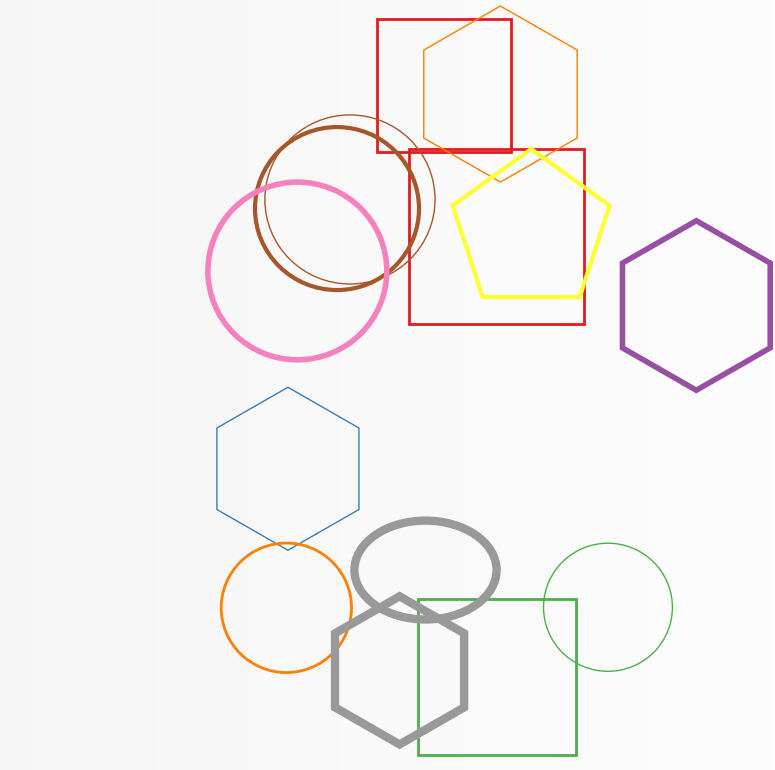[{"shape": "square", "thickness": 1, "radius": 0.57, "center": [0.64, 0.693]}, {"shape": "square", "thickness": 1, "radius": 0.43, "center": [0.573, 0.888]}, {"shape": "hexagon", "thickness": 0.5, "radius": 0.53, "center": [0.372, 0.391]}, {"shape": "square", "thickness": 1, "radius": 0.51, "center": [0.641, 0.121]}, {"shape": "circle", "thickness": 0.5, "radius": 0.42, "center": [0.784, 0.211]}, {"shape": "hexagon", "thickness": 2, "radius": 0.55, "center": [0.898, 0.603]}, {"shape": "hexagon", "thickness": 0.5, "radius": 0.57, "center": [0.646, 0.878]}, {"shape": "circle", "thickness": 1, "radius": 0.42, "center": [0.369, 0.211]}, {"shape": "pentagon", "thickness": 1.5, "radius": 0.53, "center": [0.685, 0.7]}, {"shape": "circle", "thickness": 0.5, "radius": 0.55, "center": [0.452, 0.741]}, {"shape": "circle", "thickness": 1.5, "radius": 0.53, "center": [0.435, 0.729]}, {"shape": "circle", "thickness": 2, "radius": 0.58, "center": [0.384, 0.648]}, {"shape": "oval", "thickness": 3, "radius": 0.46, "center": [0.549, 0.26]}, {"shape": "hexagon", "thickness": 3, "radius": 0.48, "center": [0.516, 0.129]}]